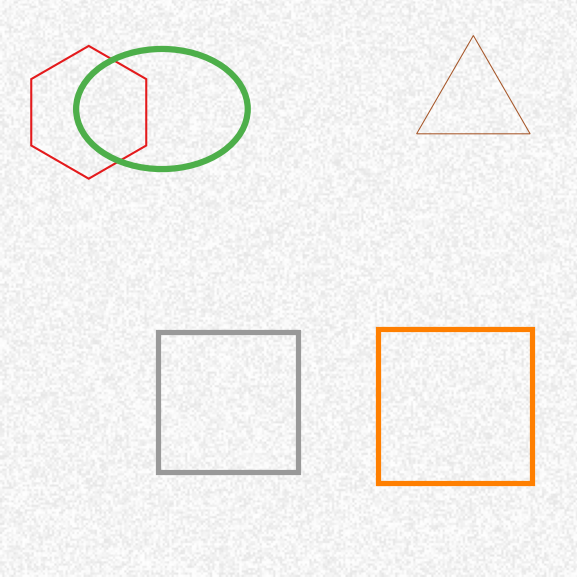[{"shape": "hexagon", "thickness": 1, "radius": 0.57, "center": [0.154, 0.805]}, {"shape": "oval", "thickness": 3, "radius": 0.74, "center": [0.28, 0.81]}, {"shape": "square", "thickness": 2.5, "radius": 0.67, "center": [0.788, 0.296]}, {"shape": "triangle", "thickness": 0.5, "radius": 0.57, "center": [0.82, 0.824]}, {"shape": "square", "thickness": 2.5, "radius": 0.61, "center": [0.395, 0.303]}]